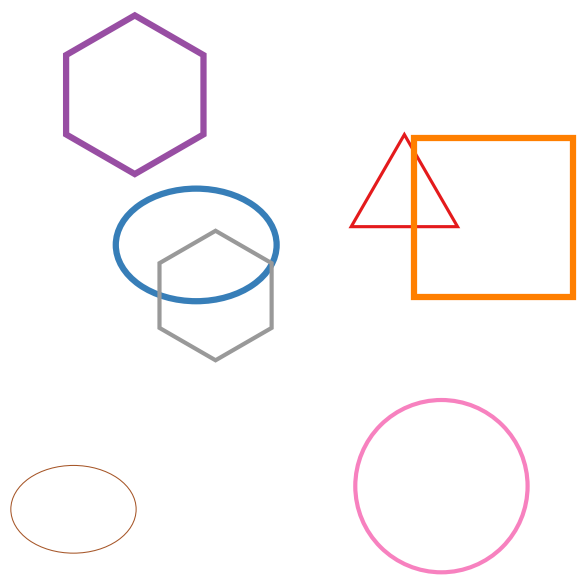[{"shape": "triangle", "thickness": 1.5, "radius": 0.53, "center": [0.7, 0.66]}, {"shape": "oval", "thickness": 3, "radius": 0.7, "center": [0.34, 0.575]}, {"shape": "hexagon", "thickness": 3, "radius": 0.69, "center": [0.233, 0.835]}, {"shape": "square", "thickness": 3, "radius": 0.69, "center": [0.854, 0.623]}, {"shape": "oval", "thickness": 0.5, "radius": 0.54, "center": [0.127, 0.117]}, {"shape": "circle", "thickness": 2, "radius": 0.75, "center": [0.764, 0.157]}, {"shape": "hexagon", "thickness": 2, "radius": 0.56, "center": [0.373, 0.487]}]